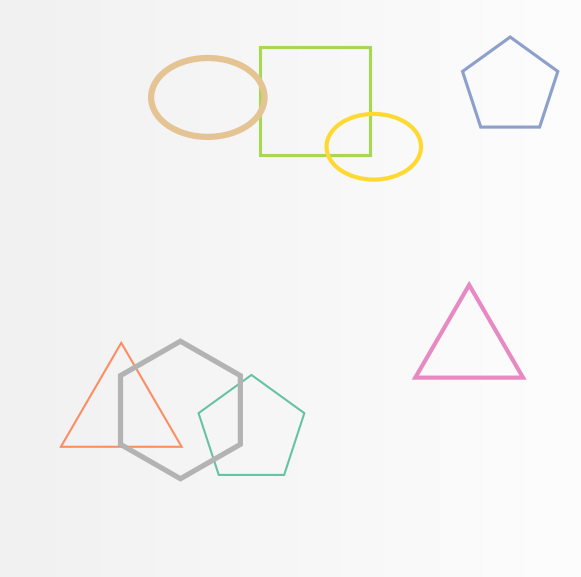[{"shape": "pentagon", "thickness": 1, "radius": 0.48, "center": [0.433, 0.254]}, {"shape": "triangle", "thickness": 1, "radius": 0.6, "center": [0.209, 0.285]}, {"shape": "pentagon", "thickness": 1.5, "radius": 0.43, "center": [0.878, 0.849]}, {"shape": "triangle", "thickness": 2, "radius": 0.54, "center": [0.807, 0.399]}, {"shape": "square", "thickness": 1.5, "radius": 0.47, "center": [0.542, 0.824]}, {"shape": "oval", "thickness": 2, "radius": 0.41, "center": [0.643, 0.745]}, {"shape": "oval", "thickness": 3, "radius": 0.49, "center": [0.358, 0.83]}, {"shape": "hexagon", "thickness": 2.5, "radius": 0.6, "center": [0.31, 0.289]}]